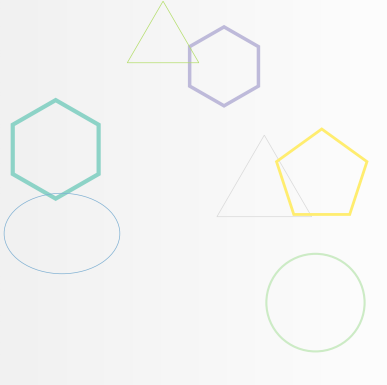[{"shape": "hexagon", "thickness": 3, "radius": 0.64, "center": [0.144, 0.612]}, {"shape": "hexagon", "thickness": 2.5, "radius": 0.51, "center": [0.578, 0.828]}, {"shape": "oval", "thickness": 0.5, "radius": 0.75, "center": [0.16, 0.393]}, {"shape": "triangle", "thickness": 0.5, "radius": 0.53, "center": [0.421, 0.89]}, {"shape": "triangle", "thickness": 0.5, "radius": 0.71, "center": [0.682, 0.508]}, {"shape": "circle", "thickness": 1.5, "radius": 0.63, "center": [0.814, 0.214]}, {"shape": "pentagon", "thickness": 2, "radius": 0.61, "center": [0.83, 0.542]}]